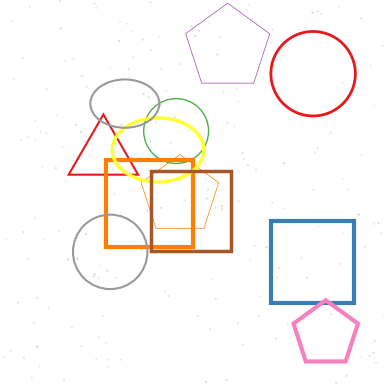[{"shape": "triangle", "thickness": 1.5, "radius": 0.52, "center": [0.269, 0.598]}, {"shape": "circle", "thickness": 2, "radius": 0.55, "center": [0.813, 0.809]}, {"shape": "square", "thickness": 3, "radius": 0.54, "center": [0.811, 0.32]}, {"shape": "circle", "thickness": 1, "radius": 0.42, "center": [0.457, 0.66]}, {"shape": "pentagon", "thickness": 0.5, "radius": 0.57, "center": [0.591, 0.877]}, {"shape": "square", "thickness": 3, "radius": 0.57, "center": [0.389, 0.472]}, {"shape": "pentagon", "thickness": 0.5, "radius": 0.53, "center": [0.467, 0.493]}, {"shape": "oval", "thickness": 2.5, "radius": 0.59, "center": [0.411, 0.611]}, {"shape": "square", "thickness": 2.5, "radius": 0.52, "center": [0.496, 0.453]}, {"shape": "pentagon", "thickness": 3, "radius": 0.44, "center": [0.846, 0.132]}, {"shape": "oval", "thickness": 1.5, "radius": 0.45, "center": [0.324, 0.731]}, {"shape": "circle", "thickness": 1.5, "radius": 0.48, "center": [0.286, 0.346]}]